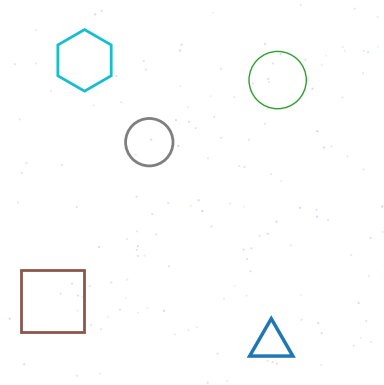[{"shape": "triangle", "thickness": 2.5, "radius": 0.32, "center": [0.705, 0.108]}, {"shape": "circle", "thickness": 1, "radius": 0.37, "center": [0.721, 0.792]}, {"shape": "square", "thickness": 2, "radius": 0.41, "center": [0.135, 0.218]}, {"shape": "circle", "thickness": 2, "radius": 0.31, "center": [0.388, 0.631]}, {"shape": "hexagon", "thickness": 2, "radius": 0.4, "center": [0.22, 0.843]}]